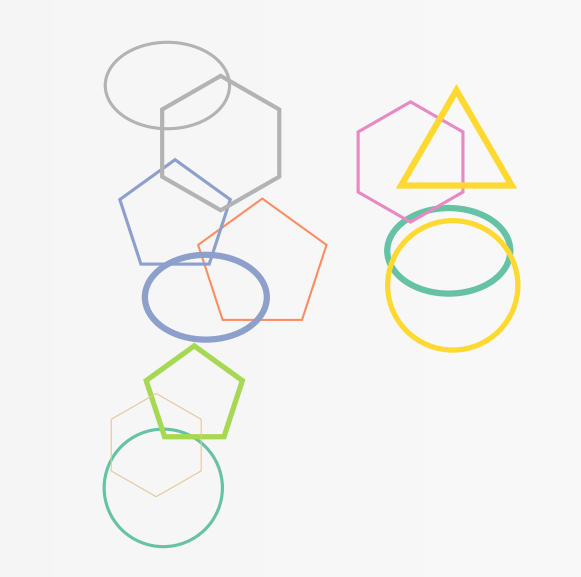[{"shape": "circle", "thickness": 1.5, "radius": 0.51, "center": [0.281, 0.154]}, {"shape": "oval", "thickness": 3, "radius": 0.53, "center": [0.772, 0.565]}, {"shape": "pentagon", "thickness": 1, "radius": 0.58, "center": [0.451, 0.539]}, {"shape": "pentagon", "thickness": 1.5, "radius": 0.5, "center": [0.301, 0.623]}, {"shape": "oval", "thickness": 3, "radius": 0.52, "center": [0.354, 0.484]}, {"shape": "hexagon", "thickness": 1.5, "radius": 0.52, "center": [0.706, 0.719]}, {"shape": "pentagon", "thickness": 2.5, "radius": 0.43, "center": [0.334, 0.313]}, {"shape": "circle", "thickness": 2.5, "radius": 0.56, "center": [0.779, 0.505]}, {"shape": "triangle", "thickness": 3, "radius": 0.55, "center": [0.785, 0.733]}, {"shape": "hexagon", "thickness": 0.5, "radius": 0.45, "center": [0.269, 0.228]}, {"shape": "hexagon", "thickness": 2, "radius": 0.58, "center": [0.38, 0.751]}, {"shape": "oval", "thickness": 1.5, "radius": 0.53, "center": [0.288, 0.851]}]